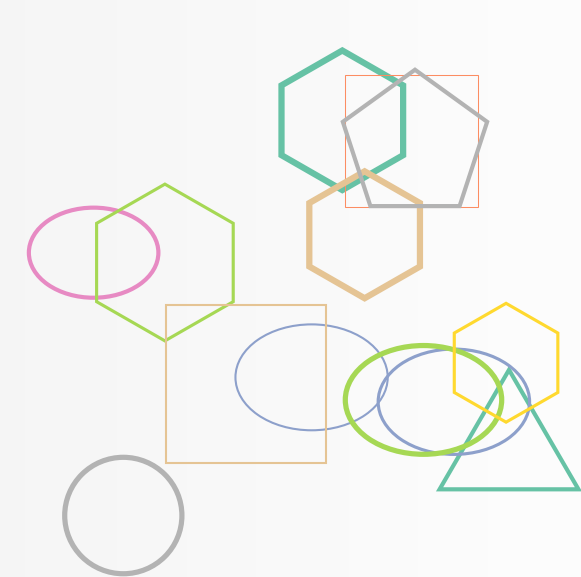[{"shape": "hexagon", "thickness": 3, "radius": 0.6, "center": [0.589, 0.791]}, {"shape": "triangle", "thickness": 2, "radius": 0.69, "center": [0.876, 0.221]}, {"shape": "square", "thickness": 0.5, "radius": 0.57, "center": [0.709, 0.754]}, {"shape": "oval", "thickness": 1.5, "radius": 0.65, "center": [0.781, 0.303]}, {"shape": "oval", "thickness": 1, "radius": 0.65, "center": [0.536, 0.346]}, {"shape": "oval", "thickness": 2, "radius": 0.56, "center": [0.161, 0.562]}, {"shape": "hexagon", "thickness": 1.5, "radius": 0.68, "center": [0.284, 0.545]}, {"shape": "oval", "thickness": 2.5, "radius": 0.67, "center": [0.729, 0.307]}, {"shape": "hexagon", "thickness": 1.5, "radius": 0.51, "center": [0.871, 0.371]}, {"shape": "square", "thickness": 1, "radius": 0.69, "center": [0.423, 0.334]}, {"shape": "hexagon", "thickness": 3, "radius": 0.55, "center": [0.627, 0.593]}, {"shape": "circle", "thickness": 2.5, "radius": 0.5, "center": [0.212, 0.106]}, {"shape": "pentagon", "thickness": 2, "radius": 0.65, "center": [0.714, 0.748]}]